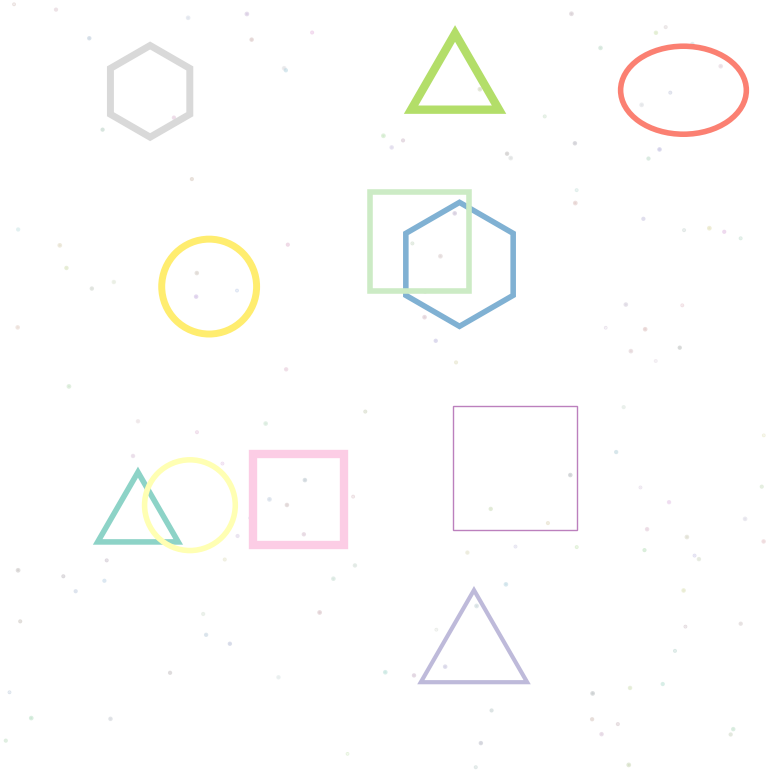[{"shape": "triangle", "thickness": 2, "radius": 0.3, "center": [0.179, 0.326]}, {"shape": "circle", "thickness": 2, "radius": 0.29, "center": [0.247, 0.344]}, {"shape": "triangle", "thickness": 1.5, "radius": 0.4, "center": [0.616, 0.154]}, {"shape": "oval", "thickness": 2, "radius": 0.41, "center": [0.888, 0.883]}, {"shape": "hexagon", "thickness": 2, "radius": 0.4, "center": [0.597, 0.657]}, {"shape": "triangle", "thickness": 3, "radius": 0.33, "center": [0.591, 0.891]}, {"shape": "square", "thickness": 3, "radius": 0.3, "center": [0.388, 0.351]}, {"shape": "hexagon", "thickness": 2.5, "radius": 0.3, "center": [0.195, 0.881]}, {"shape": "square", "thickness": 0.5, "radius": 0.4, "center": [0.669, 0.392]}, {"shape": "square", "thickness": 2, "radius": 0.32, "center": [0.544, 0.686]}, {"shape": "circle", "thickness": 2.5, "radius": 0.31, "center": [0.272, 0.628]}]